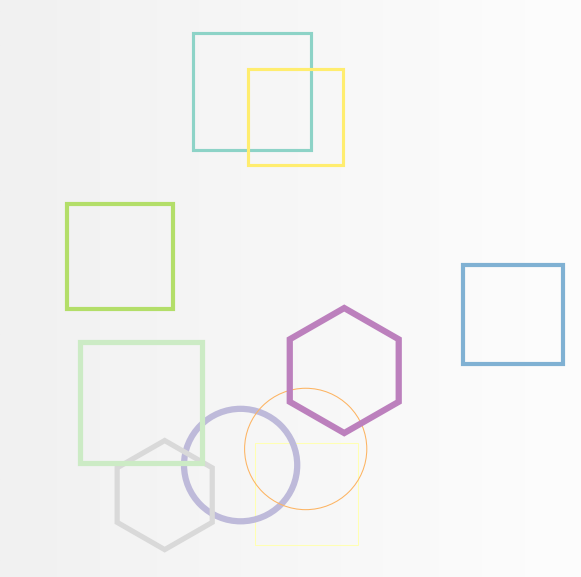[{"shape": "square", "thickness": 1.5, "radius": 0.51, "center": [0.433, 0.84]}, {"shape": "square", "thickness": 0.5, "radius": 0.44, "center": [0.527, 0.144]}, {"shape": "circle", "thickness": 3, "radius": 0.49, "center": [0.414, 0.194]}, {"shape": "square", "thickness": 2, "radius": 0.43, "center": [0.883, 0.454]}, {"shape": "circle", "thickness": 0.5, "radius": 0.53, "center": [0.526, 0.222]}, {"shape": "square", "thickness": 2, "radius": 0.46, "center": [0.206, 0.554]}, {"shape": "hexagon", "thickness": 2.5, "radius": 0.47, "center": [0.283, 0.142]}, {"shape": "hexagon", "thickness": 3, "radius": 0.54, "center": [0.592, 0.358]}, {"shape": "square", "thickness": 2.5, "radius": 0.52, "center": [0.243, 0.302]}, {"shape": "square", "thickness": 1.5, "radius": 0.41, "center": [0.508, 0.797]}]